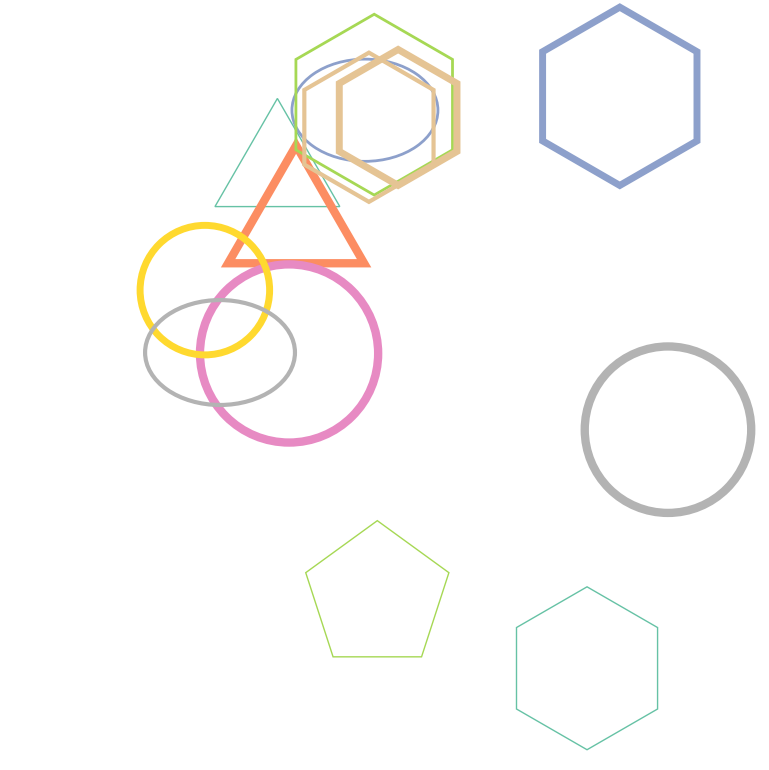[{"shape": "hexagon", "thickness": 0.5, "radius": 0.53, "center": [0.762, 0.132]}, {"shape": "triangle", "thickness": 0.5, "radius": 0.47, "center": [0.36, 0.779]}, {"shape": "triangle", "thickness": 3, "radius": 0.51, "center": [0.385, 0.709]}, {"shape": "hexagon", "thickness": 2.5, "radius": 0.58, "center": [0.805, 0.875]}, {"shape": "oval", "thickness": 1, "radius": 0.47, "center": [0.474, 0.857]}, {"shape": "circle", "thickness": 3, "radius": 0.58, "center": [0.375, 0.541]}, {"shape": "pentagon", "thickness": 0.5, "radius": 0.49, "center": [0.49, 0.226]}, {"shape": "hexagon", "thickness": 1, "radius": 0.59, "center": [0.486, 0.864]}, {"shape": "circle", "thickness": 2.5, "radius": 0.42, "center": [0.266, 0.623]}, {"shape": "hexagon", "thickness": 1.5, "radius": 0.48, "center": [0.479, 0.835]}, {"shape": "hexagon", "thickness": 2.5, "radius": 0.44, "center": [0.517, 0.847]}, {"shape": "circle", "thickness": 3, "radius": 0.54, "center": [0.867, 0.442]}, {"shape": "oval", "thickness": 1.5, "radius": 0.49, "center": [0.286, 0.542]}]